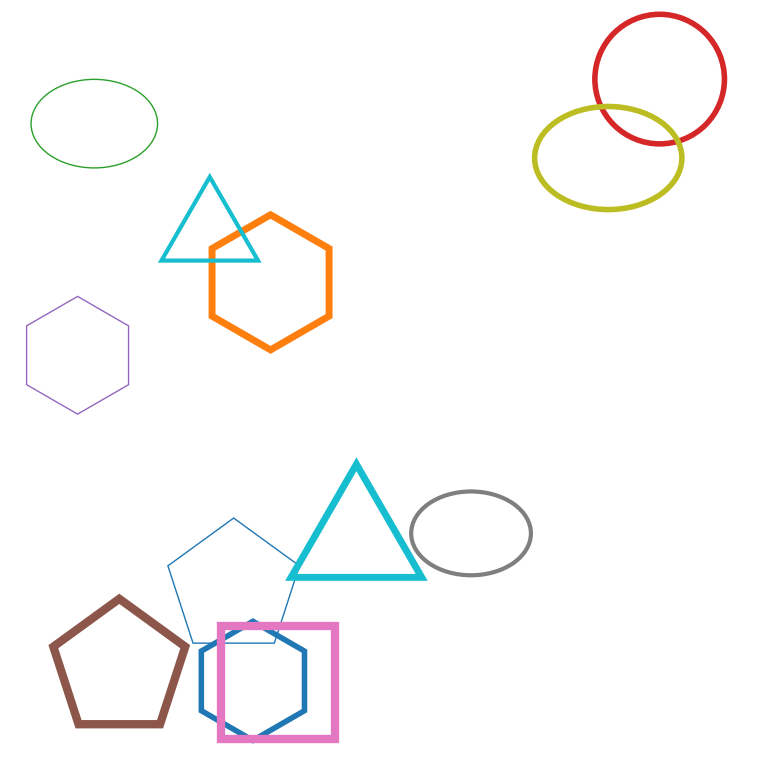[{"shape": "pentagon", "thickness": 0.5, "radius": 0.45, "center": [0.303, 0.237]}, {"shape": "hexagon", "thickness": 2, "radius": 0.39, "center": [0.328, 0.116]}, {"shape": "hexagon", "thickness": 2.5, "radius": 0.44, "center": [0.351, 0.633]}, {"shape": "oval", "thickness": 0.5, "radius": 0.41, "center": [0.122, 0.839]}, {"shape": "circle", "thickness": 2, "radius": 0.42, "center": [0.857, 0.897]}, {"shape": "hexagon", "thickness": 0.5, "radius": 0.38, "center": [0.101, 0.539]}, {"shape": "pentagon", "thickness": 3, "radius": 0.45, "center": [0.155, 0.132]}, {"shape": "square", "thickness": 3, "radius": 0.37, "center": [0.361, 0.114]}, {"shape": "oval", "thickness": 1.5, "radius": 0.39, "center": [0.612, 0.307]}, {"shape": "oval", "thickness": 2, "radius": 0.48, "center": [0.79, 0.795]}, {"shape": "triangle", "thickness": 2.5, "radius": 0.49, "center": [0.463, 0.299]}, {"shape": "triangle", "thickness": 1.5, "radius": 0.36, "center": [0.272, 0.698]}]